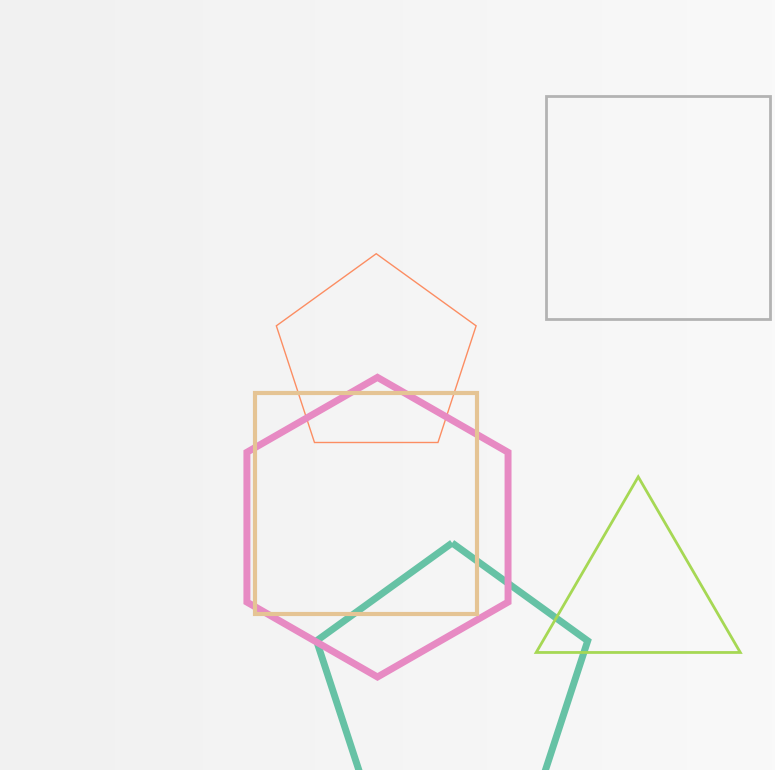[{"shape": "pentagon", "thickness": 2.5, "radius": 0.92, "center": [0.583, 0.111]}, {"shape": "pentagon", "thickness": 0.5, "radius": 0.68, "center": [0.485, 0.535]}, {"shape": "hexagon", "thickness": 2.5, "radius": 0.97, "center": [0.487, 0.315]}, {"shape": "triangle", "thickness": 1, "radius": 0.76, "center": [0.824, 0.229]}, {"shape": "square", "thickness": 1.5, "radius": 0.72, "center": [0.472, 0.346]}, {"shape": "square", "thickness": 1, "radius": 0.72, "center": [0.849, 0.731]}]